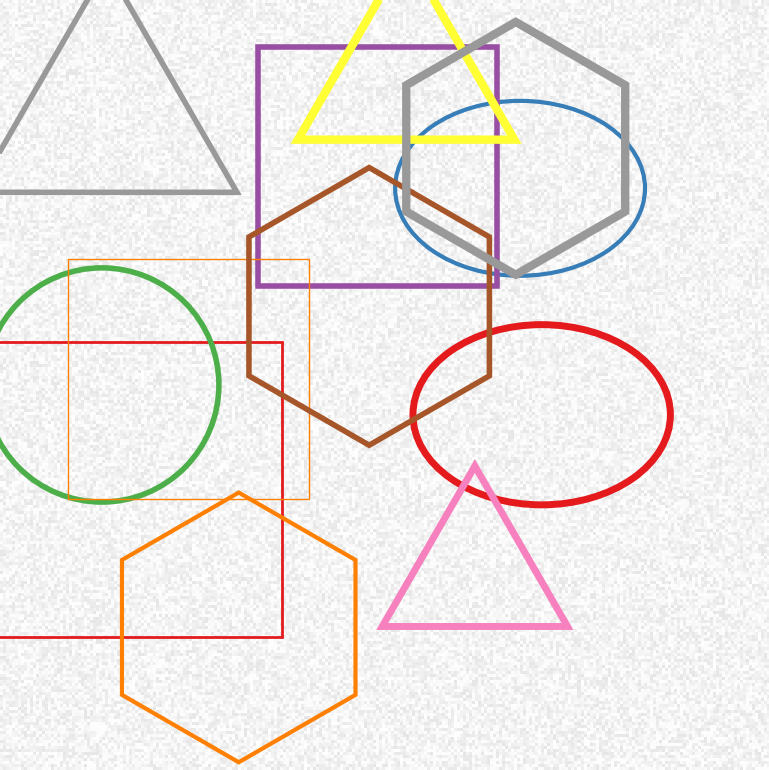[{"shape": "oval", "thickness": 2.5, "radius": 0.84, "center": [0.703, 0.461]}, {"shape": "square", "thickness": 1, "radius": 0.96, "center": [0.175, 0.364]}, {"shape": "oval", "thickness": 1.5, "radius": 0.81, "center": [0.675, 0.755]}, {"shape": "circle", "thickness": 2, "radius": 0.76, "center": [0.132, 0.5]}, {"shape": "square", "thickness": 2, "radius": 0.78, "center": [0.49, 0.784]}, {"shape": "hexagon", "thickness": 1.5, "radius": 0.88, "center": [0.31, 0.185]}, {"shape": "square", "thickness": 0.5, "radius": 0.78, "center": [0.245, 0.508]}, {"shape": "triangle", "thickness": 3, "radius": 0.81, "center": [0.527, 0.9]}, {"shape": "hexagon", "thickness": 2, "radius": 0.9, "center": [0.479, 0.602]}, {"shape": "triangle", "thickness": 2.5, "radius": 0.69, "center": [0.617, 0.256]}, {"shape": "hexagon", "thickness": 3, "radius": 0.82, "center": [0.67, 0.807]}, {"shape": "triangle", "thickness": 2, "radius": 0.98, "center": [0.139, 0.848]}]